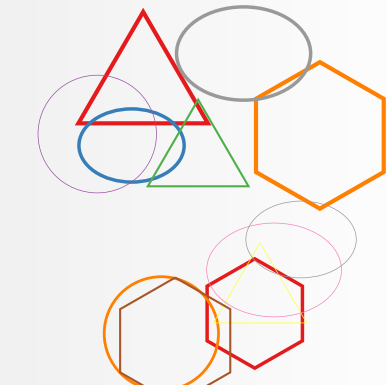[{"shape": "hexagon", "thickness": 2.5, "radius": 0.71, "center": [0.657, 0.186]}, {"shape": "triangle", "thickness": 3, "radius": 0.96, "center": [0.369, 0.776]}, {"shape": "oval", "thickness": 2.5, "radius": 0.68, "center": [0.339, 0.622]}, {"shape": "triangle", "thickness": 1.5, "radius": 0.75, "center": [0.511, 0.591]}, {"shape": "circle", "thickness": 0.5, "radius": 0.76, "center": [0.251, 0.652]}, {"shape": "hexagon", "thickness": 3, "radius": 0.95, "center": [0.825, 0.648]}, {"shape": "circle", "thickness": 2, "radius": 0.74, "center": [0.416, 0.134]}, {"shape": "triangle", "thickness": 0.5, "radius": 0.69, "center": [0.671, 0.231]}, {"shape": "hexagon", "thickness": 1.5, "radius": 0.82, "center": [0.452, 0.115]}, {"shape": "oval", "thickness": 0.5, "radius": 0.87, "center": [0.707, 0.299]}, {"shape": "oval", "thickness": 0.5, "radius": 0.71, "center": [0.777, 0.378]}, {"shape": "oval", "thickness": 2.5, "radius": 0.87, "center": [0.629, 0.861]}]